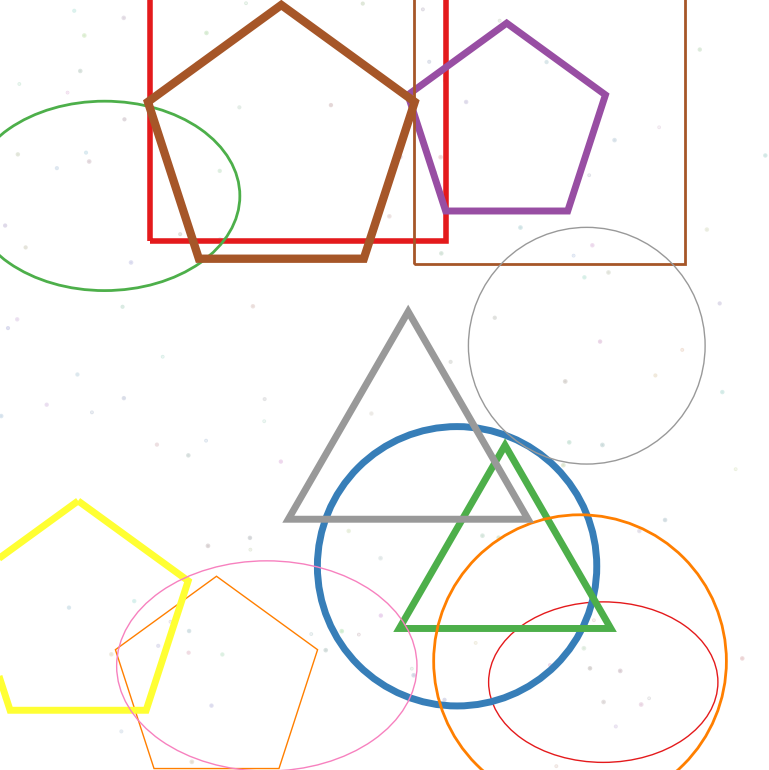[{"shape": "square", "thickness": 2, "radius": 0.96, "center": [0.387, 0.88]}, {"shape": "oval", "thickness": 0.5, "radius": 0.74, "center": [0.783, 0.114]}, {"shape": "circle", "thickness": 2.5, "radius": 0.91, "center": [0.594, 0.265]}, {"shape": "oval", "thickness": 1, "radius": 0.88, "center": [0.136, 0.746]}, {"shape": "triangle", "thickness": 2.5, "radius": 0.79, "center": [0.656, 0.263]}, {"shape": "pentagon", "thickness": 2.5, "radius": 0.67, "center": [0.658, 0.835]}, {"shape": "circle", "thickness": 1, "radius": 0.95, "center": [0.753, 0.141]}, {"shape": "pentagon", "thickness": 0.5, "radius": 0.69, "center": [0.281, 0.114]}, {"shape": "pentagon", "thickness": 2.5, "radius": 0.75, "center": [0.101, 0.199]}, {"shape": "square", "thickness": 1, "radius": 0.88, "center": [0.714, 0.833]}, {"shape": "pentagon", "thickness": 3, "radius": 0.91, "center": [0.365, 0.811]}, {"shape": "oval", "thickness": 0.5, "radius": 0.98, "center": [0.347, 0.135]}, {"shape": "triangle", "thickness": 2.5, "radius": 0.9, "center": [0.53, 0.416]}, {"shape": "circle", "thickness": 0.5, "radius": 0.77, "center": [0.762, 0.551]}]